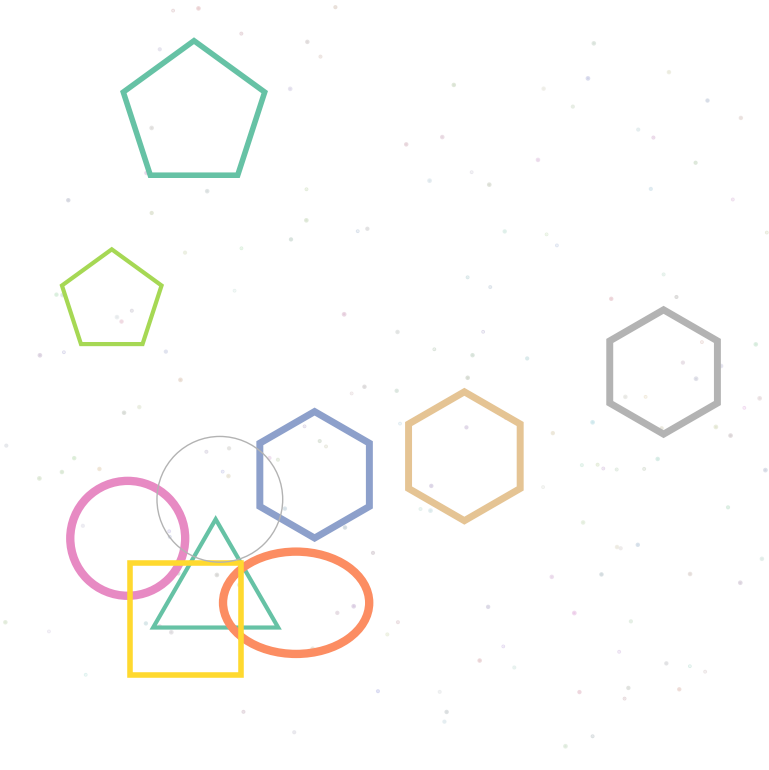[{"shape": "triangle", "thickness": 1.5, "radius": 0.47, "center": [0.28, 0.232]}, {"shape": "pentagon", "thickness": 2, "radius": 0.48, "center": [0.252, 0.851]}, {"shape": "oval", "thickness": 3, "radius": 0.47, "center": [0.385, 0.217]}, {"shape": "hexagon", "thickness": 2.5, "radius": 0.41, "center": [0.409, 0.383]}, {"shape": "circle", "thickness": 3, "radius": 0.37, "center": [0.166, 0.301]}, {"shape": "pentagon", "thickness": 1.5, "radius": 0.34, "center": [0.145, 0.608]}, {"shape": "square", "thickness": 2, "radius": 0.36, "center": [0.241, 0.196]}, {"shape": "hexagon", "thickness": 2.5, "radius": 0.42, "center": [0.603, 0.407]}, {"shape": "circle", "thickness": 0.5, "radius": 0.41, "center": [0.286, 0.352]}, {"shape": "hexagon", "thickness": 2.5, "radius": 0.4, "center": [0.862, 0.517]}]